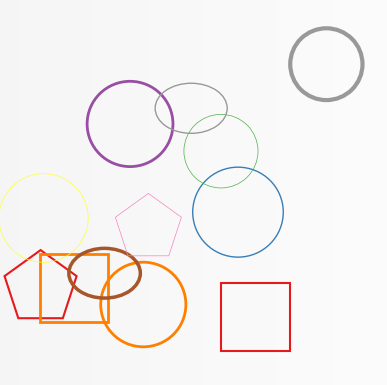[{"shape": "square", "thickness": 1.5, "radius": 0.44, "center": [0.659, 0.176]}, {"shape": "pentagon", "thickness": 1.5, "radius": 0.49, "center": [0.105, 0.253]}, {"shape": "circle", "thickness": 1, "radius": 0.58, "center": [0.614, 0.449]}, {"shape": "circle", "thickness": 0.5, "radius": 0.48, "center": [0.57, 0.607]}, {"shape": "circle", "thickness": 2, "radius": 0.55, "center": [0.336, 0.678]}, {"shape": "square", "thickness": 2, "radius": 0.44, "center": [0.19, 0.252]}, {"shape": "circle", "thickness": 2, "radius": 0.55, "center": [0.37, 0.209]}, {"shape": "circle", "thickness": 0.5, "radius": 0.58, "center": [0.112, 0.434]}, {"shape": "oval", "thickness": 2.5, "radius": 0.46, "center": [0.27, 0.29]}, {"shape": "pentagon", "thickness": 0.5, "radius": 0.45, "center": [0.383, 0.408]}, {"shape": "circle", "thickness": 3, "radius": 0.47, "center": [0.842, 0.833]}, {"shape": "oval", "thickness": 1, "radius": 0.46, "center": [0.493, 0.719]}]